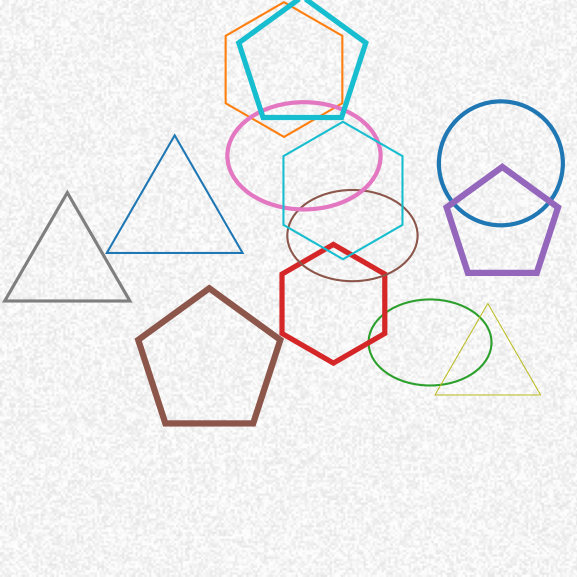[{"shape": "triangle", "thickness": 1, "radius": 0.68, "center": [0.302, 0.629]}, {"shape": "circle", "thickness": 2, "radius": 0.54, "center": [0.867, 0.716]}, {"shape": "hexagon", "thickness": 1, "radius": 0.58, "center": [0.492, 0.879]}, {"shape": "oval", "thickness": 1, "radius": 0.53, "center": [0.745, 0.406]}, {"shape": "hexagon", "thickness": 2.5, "radius": 0.51, "center": [0.577, 0.473]}, {"shape": "pentagon", "thickness": 3, "radius": 0.51, "center": [0.87, 0.609]}, {"shape": "pentagon", "thickness": 3, "radius": 0.65, "center": [0.362, 0.371]}, {"shape": "oval", "thickness": 1, "radius": 0.56, "center": [0.61, 0.591]}, {"shape": "oval", "thickness": 2, "radius": 0.66, "center": [0.526, 0.729]}, {"shape": "triangle", "thickness": 1.5, "radius": 0.63, "center": [0.117, 0.54]}, {"shape": "triangle", "thickness": 0.5, "radius": 0.53, "center": [0.845, 0.368]}, {"shape": "pentagon", "thickness": 2.5, "radius": 0.58, "center": [0.523, 0.889]}, {"shape": "hexagon", "thickness": 1, "radius": 0.59, "center": [0.594, 0.669]}]